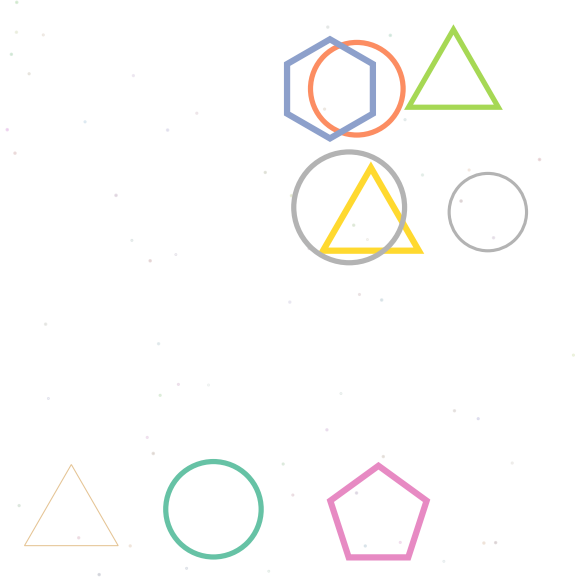[{"shape": "circle", "thickness": 2.5, "radius": 0.41, "center": [0.37, 0.117]}, {"shape": "circle", "thickness": 2.5, "radius": 0.4, "center": [0.618, 0.845]}, {"shape": "hexagon", "thickness": 3, "radius": 0.43, "center": [0.571, 0.845]}, {"shape": "pentagon", "thickness": 3, "radius": 0.44, "center": [0.655, 0.105]}, {"shape": "triangle", "thickness": 2.5, "radius": 0.45, "center": [0.785, 0.858]}, {"shape": "triangle", "thickness": 3, "radius": 0.48, "center": [0.642, 0.613]}, {"shape": "triangle", "thickness": 0.5, "radius": 0.47, "center": [0.124, 0.101]}, {"shape": "circle", "thickness": 2.5, "radius": 0.48, "center": [0.605, 0.64]}, {"shape": "circle", "thickness": 1.5, "radius": 0.33, "center": [0.845, 0.632]}]